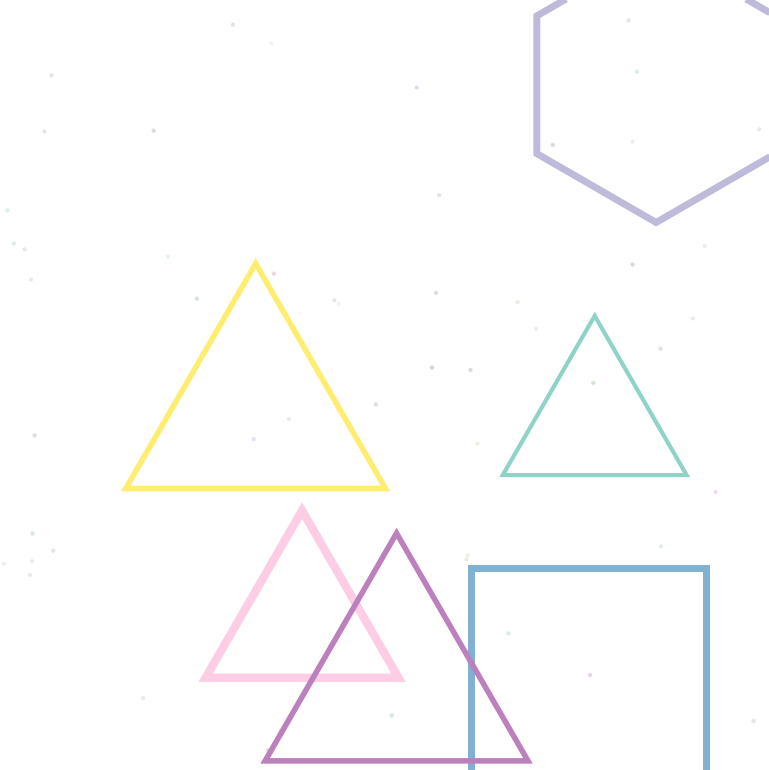[{"shape": "triangle", "thickness": 1.5, "radius": 0.69, "center": [0.772, 0.452]}, {"shape": "hexagon", "thickness": 2.5, "radius": 0.89, "center": [0.852, 0.89]}, {"shape": "square", "thickness": 2.5, "radius": 0.76, "center": [0.765, 0.11]}, {"shape": "triangle", "thickness": 3, "radius": 0.72, "center": [0.392, 0.192]}, {"shape": "triangle", "thickness": 2, "radius": 0.99, "center": [0.515, 0.11]}, {"shape": "triangle", "thickness": 2, "radius": 0.97, "center": [0.332, 0.463]}]